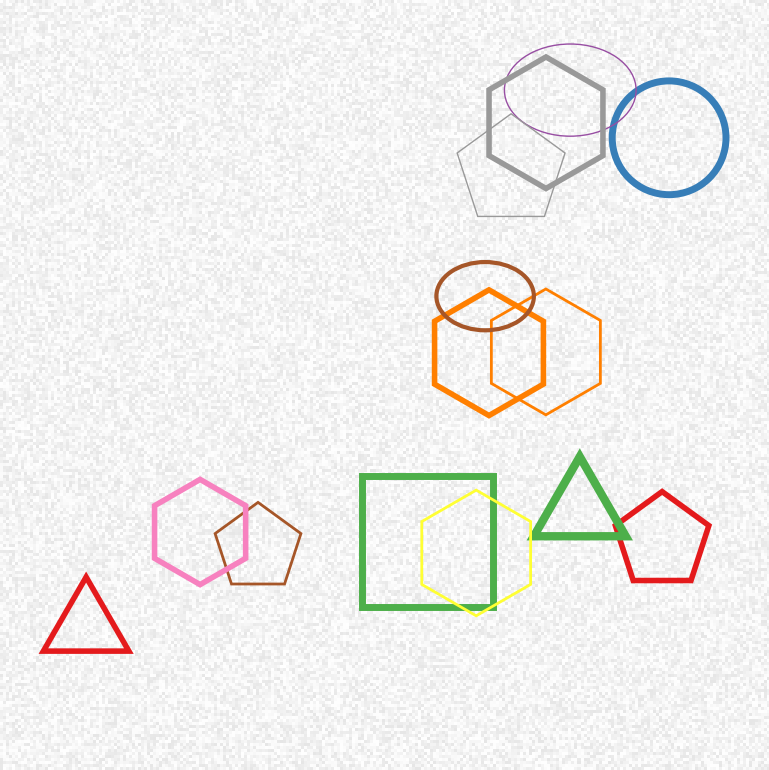[{"shape": "pentagon", "thickness": 2, "radius": 0.32, "center": [0.86, 0.298]}, {"shape": "triangle", "thickness": 2, "radius": 0.32, "center": [0.112, 0.186]}, {"shape": "circle", "thickness": 2.5, "radius": 0.37, "center": [0.869, 0.821]}, {"shape": "square", "thickness": 2.5, "radius": 0.43, "center": [0.555, 0.296]}, {"shape": "triangle", "thickness": 3, "radius": 0.34, "center": [0.753, 0.338]}, {"shape": "oval", "thickness": 0.5, "radius": 0.43, "center": [0.741, 0.883]}, {"shape": "hexagon", "thickness": 1, "radius": 0.41, "center": [0.709, 0.543]}, {"shape": "hexagon", "thickness": 2, "radius": 0.41, "center": [0.635, 0.542]}, {"shape": "hexagon", "thickness": 1, "radius": 0.41, "center": [0.618, 0.282]}, {"shape": "pentagon", "thickness": 1, "radius": 0.29, "center": [0.335, 0.289]}, {"shape": "oval", "thickness": 1.5, "radius": 0.32, "center": [0.63, 0.615]}, {"shape": "hexagon", "thickness": 2, "radius": 0.34, "center": [0.26, 0.309]}, {"shape": "hexagon", "thickness": 2, "radius": 0.43, "center": [0.709, 0.841]}, {"shape": "pentagon", "thickness": 0.5, "radius": 0.37, "center": [0.664, 0.779]}]